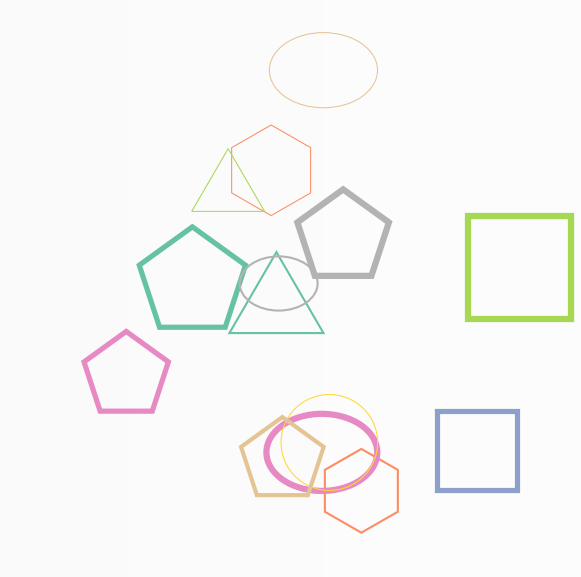[{"shape": "triangle", "thickness": 1, "radius": 0.47, "center": [0.476, 0.469]}, {"shape": "pentagon", "thickness": 2.5, "radius": 0.48, "center": [0.331, 0.51]}, {"shape": "hexagon", "thickness": 1, "radius": 0.36, "center": [0.622, 0.149]}, {"shape": "hexagon", "thickness": 0.5, "radius": 0.39, "center": [0.466, 0.704]}, {"shape": "square", "thickness": 2.5, "radius": 0.34, "center": [0.821, 0.219]}, {"shape": "pentagon", "thickness": 2.5, "radius": 0.38, "center": [0.217, 0.349]}, {"shape": "oval", "thickness": 3, "radius": 0.48, "center": [0.554, 0.216]}, {"shape": "square", "thickness": 3, "radius": 0.44, "center": [0.894, 0.536]}, {"shape": "triangle", "thickness": 0.5, "radius": 0.36, "center": [0.393, 0.669]}, {"shape": "circle", "thickness": 0.5, "radius": 0.42, "center": [0.567, 0.233]}, {"shape": "oval", "thickness": 0.5, "radius": 0.47, "center": [0.556, 0.878]}, {"shape": "pentagon", "thickness": 2, "radius": 0.37, "center": [0.486, 0.202]}, {"shape": "oval", "thickness": 1, "radius": 0.34, "center": [0.479, 0.508]}, {"shape": "pentagon", "thickness": 3, "radius": 0.41, "center": [0.59, 0.588]}]